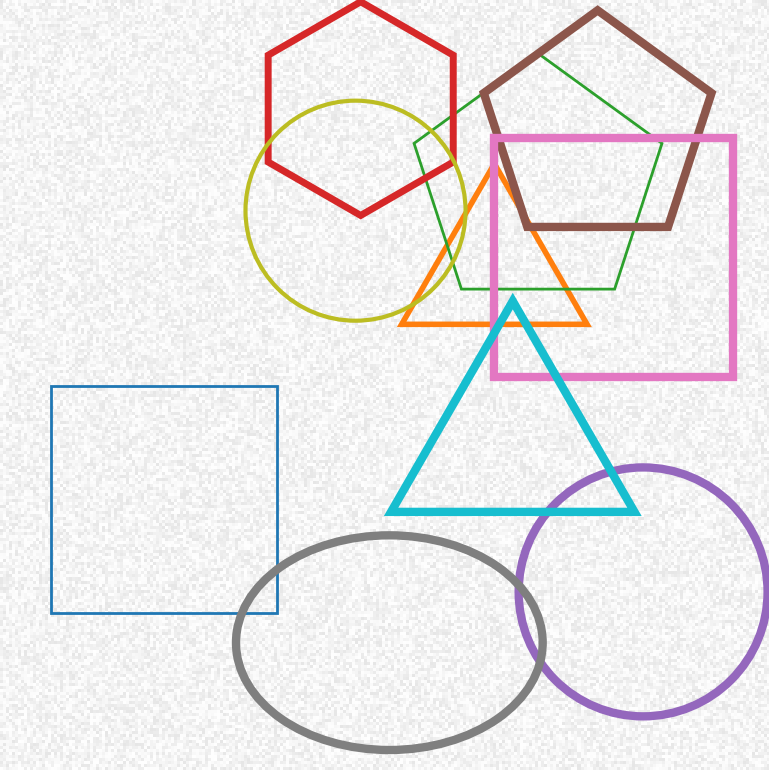[{"shape": "square", "thickness": 1, "radius": 0.73, "center": [0.213, 0.351]}, {"shape": "triangle", "thickness": 2, "radius": 0.7, "center": [0.642, 0.648]}, {"shape": "pentagon", "thickness": 1, "radius": 0.85, "center": [0.699, 0.761]}, {"shape": "hexagon", "thickness": 2.5, "radius": 0.69, "center": [0.468, 0.859]}, {"shape": "circle", "thickness": 3, "radius": 0.81, "center": [0.835, 0.231]}, {"shape": "pentagon", "thickness": 3, "radius": 0.78, "center": [0.776, 0.831]}, {"shape": "square", "thickness": 3, "radius": 0.78, "center": [0.797, 0.666]}, {"shape": "oval", "thickness": 3, "radius": 1.0, "center": [0.506, 0.165]}, {"shape": "circle", "thickness": 1.5, "radius": 0.71, "center": [0.462, 0.726]}, {"shape": "triangle", "thickness": 3, "radius": 0.91, "center": [0.666, 0.426]}]